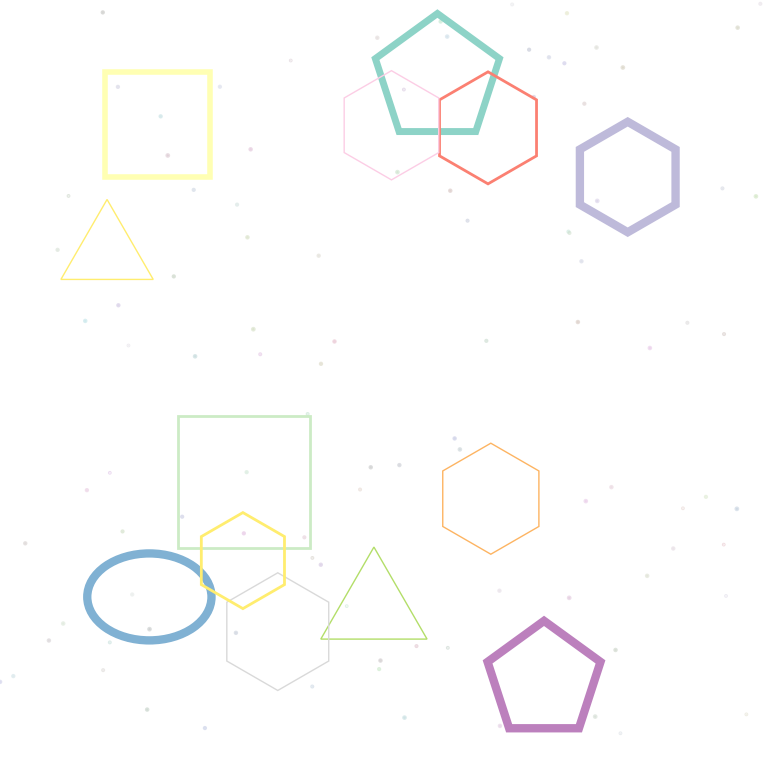[{"shape": "pentagon", "thickness": 2.5, "radius": 0.42, "center": [0.568, 0.898]}, {"shape": "square", "thickness": 2, "radius": 0.34, "center": [0.205, 0.838]}, {"shape": "hexagon", "thickness": 3, "radius": 0.36, "center": [0.815, 0.77]}, {"shape": "hexagon", "thickness": 1, "radius": 0.36, "center": [0.634, 0.834]}, {"shape": "oval", "thickness": 3, "radius": 0.4, "center": [0.194, 0.225]}, {"shape": "hexagon", "thickness": 0.5, "radius": 0.36, "center": [0.637, 0.352]}, {"shape": "triangle", "thickness": 0.5, "radius": 0.4, "center": [0.486, 0.21]}, {"shape": "hexagon", "thickness": 0.5, "radius": 0.35, "center": [0.508, 0.837]}, {"shape": "hexagon", "thickness": 0.5, "radius": 0.38, "center": [0.361, 0.18]}, {"shape": "pentagon", "thickness": 3, "radius": 0.39, "center": [0.707, 0.117]}, {"shape": "square", "thickness": 1, "radius": 0.43, "center": [0.317, 0.374]}, {"shape": "triangle", "thickness": 0.5, "radius": 0.35, "center": [0.139, 0.672]}, {"shape": "hexagon", "thickness": 1, "radius": 0.31, "center": [0.315, 0.272]}]